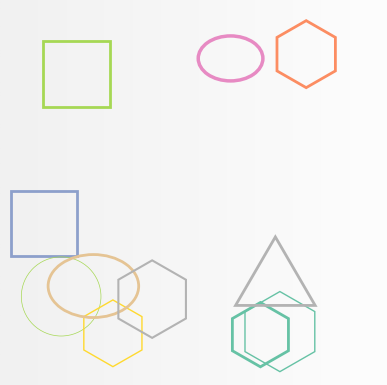[{"shape": "hexagon", "thickness": 1, "radius": 0.52, "center": [0.722, 0.139]}, {"shape": "hexagon", "thickness": 2, "radius": 0.42, "center": [0.672, 0.131]}, {"shape": "hexagon", "thickness": 2, "radius": 0.44, "center": [0.79, 0.859]}, {"shape": "square", "thickness": 2, "radius": 0.42, "center": [0.114, 0.419]}, {"shape": "oval", "thickness": 2.5, "radius": 0.42, "center": [0.595, 0.848]}, {"shape": "circle", "thickness": 0.5, "radius": 0.51, "center": [0.158, 0.23]}, {"shape": "square", "thickness": 2, "radius": 0.43, "center": [0.198, 0.807]}, {"shape": "hexagon", "thickness": 1, "radius": 0.43, "center": [0.291, 0.134]}, {"shape": "oval", "thickness": 2, "radius": 0.58, "center": [0.241, 0.257]}, {"shape": "triangle", "thickness": 2, "radius": 0.59, "center": [0.711, 0.266]}, {"shape": "hexagon", "thickness": 1.5, "radius": 0.5, "center": [0.393, 0.223]}]